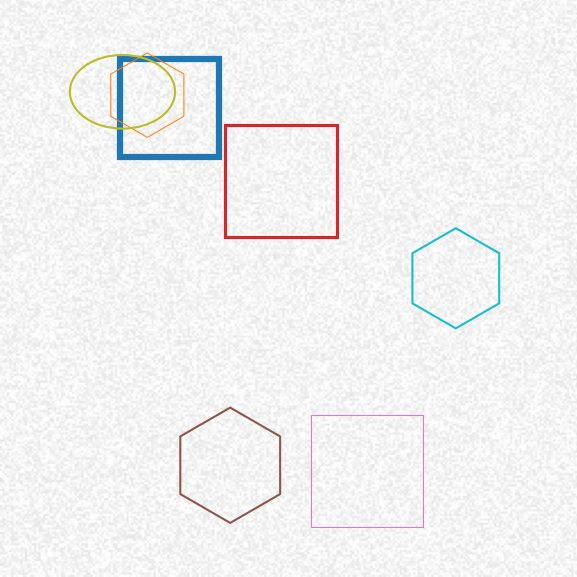[{"shape": "square", "thickness": 3, "radius": 0.43, "center": [0.294, 0.812]}, {"shape": "hexagon", "thickness": 0.5, "radius": 0.37, "center": [0.255, 0.834]}, {"shape": "square", "thickness": 1.5, "radius": 0.49, "center": [0.487, 0.685]}, {"shape": "hexagon", "thickness": 1, "radius": 0.5, "center": [0.399, 0.194]}, {"shape": "square", "thickness": 0.5, "radius": 0.49, "center": [0.636, 0.184]}, {"shape": "oval", "thickness": 1, "radius": 0.46, "center": [0.212, 0.84]}, {"shape": "hexagon", "thickness": 1, "radius": 0.43, "center": [0.789, 0.517]}]